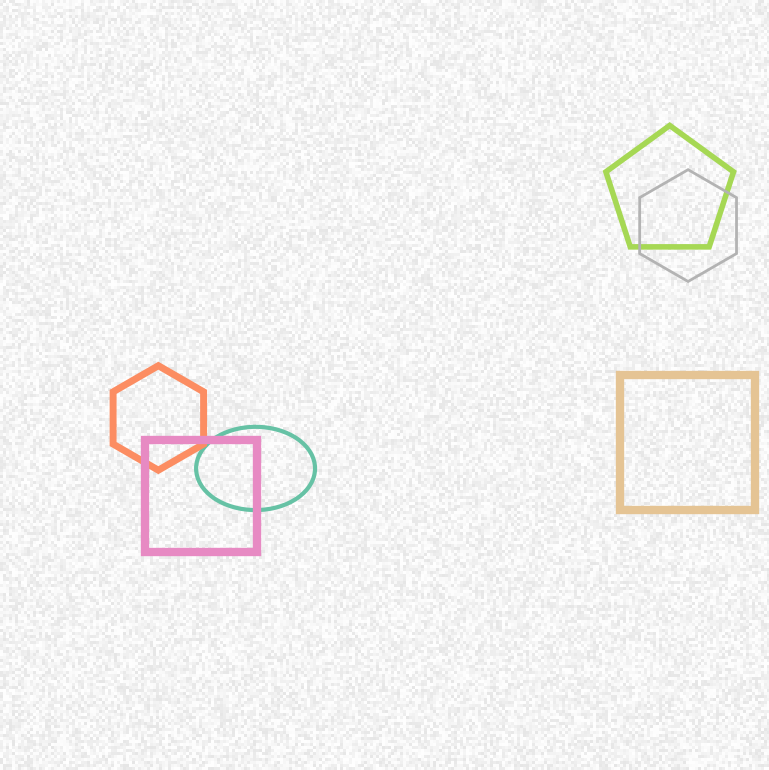[{"shape": "oval", "thickness": 1.5, "radius": 0.39, "center": [0.332, 0.392]}, {"shape": "hexagon", "thickness": 2.5, "radius": 0.34, "center": [0.206, 0.457]}, {"shape": "square", "thickness": 3, "radius": 0.36, "center": [0.261, 0.355]}, {"shape": "pentagon", "thickness": 2, "radius": 0.44, "center": [0.87, 0.75]}, {"shape": "square", "thickness": 3, "radius": 0.44, "center": [0.893, 0.426]}, {"shape": "hexagon", "thickness": 1, "radius": 0.36, "center": [0.894, 0.707]}]